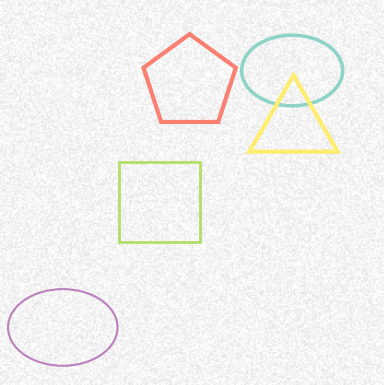[{"shape": "oval", "thickness": 2.5, "radius": 0.66, "center": [0.759, 0.817]}, {"shape": "pentagon", "thickness": 3, "radius": 0.63, "center": [0.493, 0.785]}, {"shape": "square", "thickness": 2, "radius": 0.52, "center": [0.415, 0.475]}, {"shape": "oval", "thickness": 1.5, "radius": 0.71, "center": [0.163, 0.15]}, {"shape": "triangle", "thickness": 3, "radius": 0.66, "center": [0.762, 0.672]}]